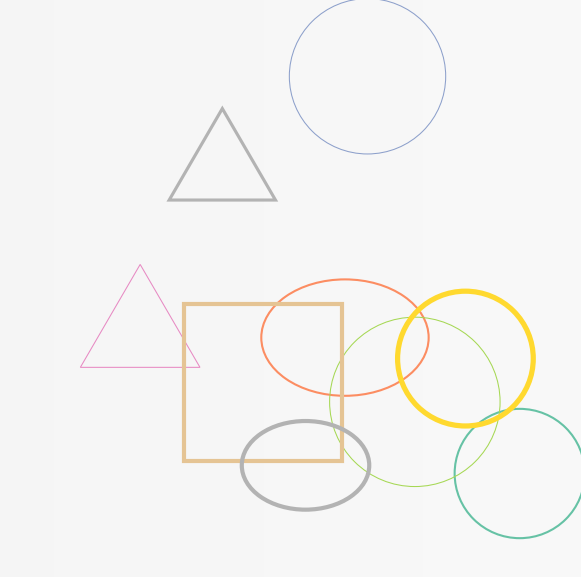[{"shape": "circle", "thickness": 1, "radius": 0.56, "center": [0.894, 0.179]}, {"shape": "oval", "thickness": 1, "radius": 0.72, "center": [0.594, 0.415]}, {"shape": "circle", "thickness": 0.5, "radius": 0.67, "center": [0.632, 0.867]}, {"shape": "triangle", "thickness": 0.5, "radius": 0.59, "center": [0.241, 0.422]}, {"shape": "circle", "thickness": 0.5, "radius": 0.73, "center": [0.714, 0.303]}, {"shape": "circle", "thickness": 2.5, "radius": 0.58, "center": [0.801, 0.378]}, {"shape": "square", "thickness": 2, "radius": 0.68, "center": [0.452, 0.337]}, {"shape": "triangle", "thickness": 1.5, "radius": 0.53, "center": [0.383, 0.706]}, {"shape": "oval", "thickness": 2, "radius": 0.55, "center": [0.526, 0.193]}]